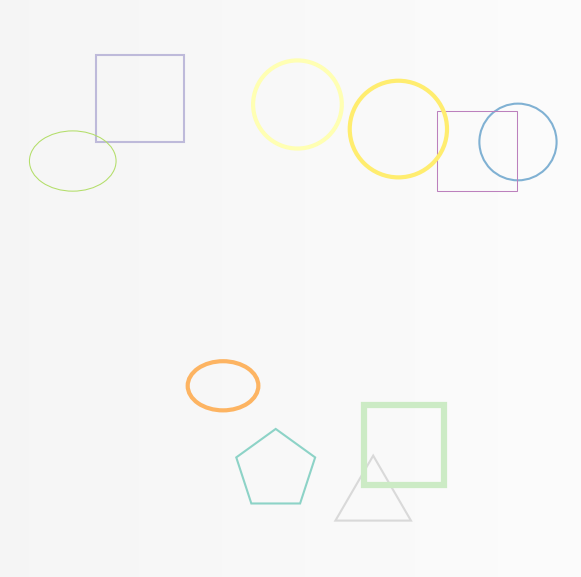[{"shape": "pentagon", "thickness": 1, "radius": 0.36, "center": [0.474, 0.185]}, {"shape": "circle", "thickness": 2, "radius": 0.38, "center": [0.512, 0.818]}, {"shape": "square", "thickness": 1, "radius": 0.38, "center": [0.241, 0.828]}, {"shape": "circle", "thickness": 1, "radius": 0.33, "center": [0.891, 0.753]}, {"shape": "oval", "thickness": 2, "radius": 0.3, "center": [0.384, 0.331]}, {"shape": "oval", "thickness": 0.5, "radius": 0.37, "center": [0.125, 0.72]}, {"shape": "triangle", "thickness": 1, "radius": 0.37, "center": [0.642, 0.135]}, {"shape": "square", "thickness": 0.5, "radius": 0.35, "center": [0.821, 0.738]}, {"shape": "square", "thickness": 3, "radius": 0.34, "center": [0.696, 0.228]}, {"shape": "circle", "thickness": 2, "radius": 0.42, "center": [0.685, 0.776]}]